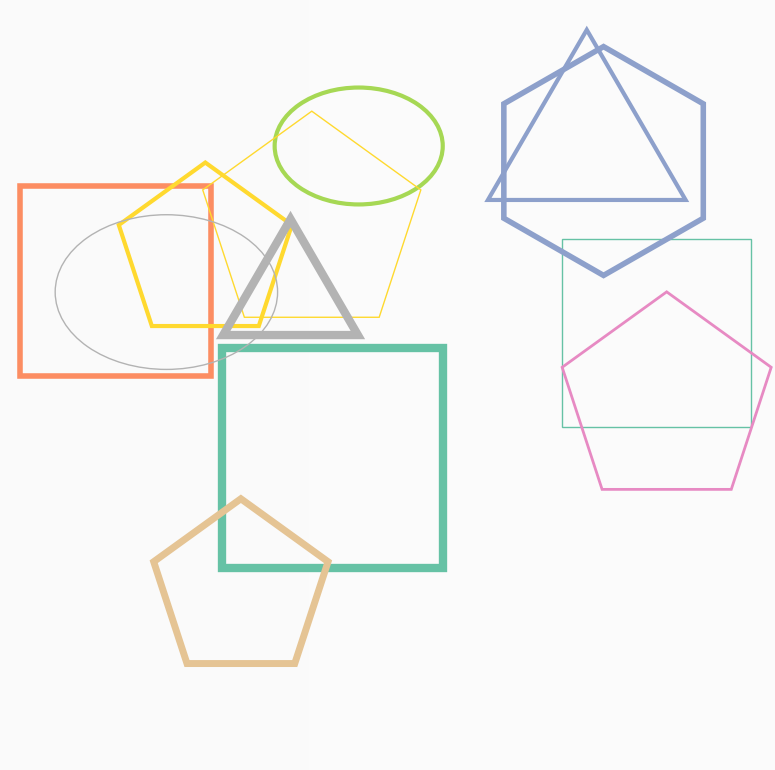[{"shape": "square", "thickness": 3, "radius": 0.71, "center": [0.429, 0.405]}, {"shape": "square", "thickness": 0.5, "radius": 0.61, "center": [0.848, 0.567]}, {"shape": "square", "thickness": 2, "radius": 0.62, "center": [0.15, 0.635]}, {"shape": "hexagon", "thickness": 2, "radius": 0.74, "center": [0.779, 0.791]}, {"shape": "triangle", "thickness": 1.5, "radius": 0.74, "center": [0.757, 0.814]}, {"shape": "pentagon", "thickness": 1, "radius": 0.71, "center": [0.86, 0.479]}, {"shape": "oval", "thickness": 1.5, "radius": 0.54, "center": [0.463, 0.81]}, {"shape": "pentagon", "thickness": 0.5, "radius": 0.74, "center": [0.402, 0.708]}, {"shape": "pentagon", "thickness": 1.5, "radius": 0.59, "center": [0.265, 0.672]}, {"shape": "pentagon", "thickness": 2.5, "radius": 0.59, "center": [0.311, 0.234]}, {"shape": "triangle", "thickness": 3, "radius": 0.5, "center": [0.375, 0.615]}, {"shape": "oval", "thickness": 0.5, "radius": 0.72, "center": [0.215, 0.621]}]